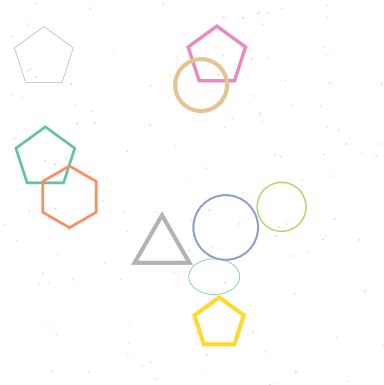[{"shape": "oval", "thickness": 0.5, "radius": 0.33, "center": [0.556, 0.281]}, {"shape": "pentagon", "thickness": 2, "radius": 0.4, "center": [0.118, 0.59]}, {"shape": "hexagon", "thickness": 2, "radius": 0.4, "center": [0.18, 0.489]}, {"shape": "circle", "thickness": 1.5, "radius": 0.42, "center": [0.586, 0.409]}, {"shape": "pentagon", "thickness": 2.5, "radius": 0.39, "center": [0.563, 0.854]}, {"shape": "circle", "thickness": 1, "radius": 0.32, "center": [0.731, 0.463]}, {"shape": "pentagon", "thickness": 3, "radius": 0.34, "center": [0.569, 0.16]}, {"shape": "circle", "thickness": 3, "radius": 0.34, "center": [0.522, 0.779]}, {"shape": "pentagon", "thickness": 0.5, "radius": 0.4, "center": [0.114, 0.851]}, {"shape": "triangle", "thickness": 3, "radius": 0.41, "center": [0.421, 0.359]}]